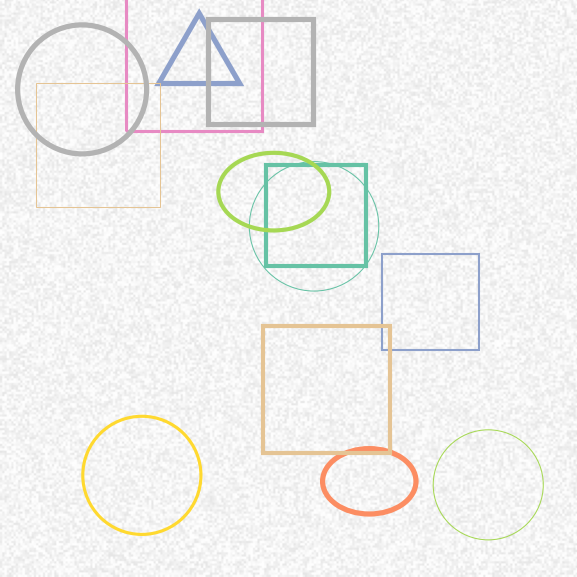[{"shape": "circle", "thickness": 0.5, "radius": 0.56, "center": [0.544, 0.607]}, {"shape": "square", "thickness": 2, "radius": 0.44, "center": [0.547, 0.626]}, {"shape": "oval", "thickness": 2.5, "radius": 0.4, "center": [0.639, 0.166]}, {"shape": "triangle", "thickness": 2.5, "radius": 0.4, "center": [0.345, 0.895]}, {"shape": "square", "thickness": 1, "radius": 0.42, "center": [0.746, 0.477]}, {"shape": "square", "thickness": 1.5, "radius": 0.59, "center": [0.336, 0.891]}, {"shape": "oval", "thickness": 2, "radius": 0.48, "center": [0.474, 0.667]}, {"shape": "circle", "thickness": 0.5, "radius": 0.48, "center": [0.845, 0.16]}, {"shape": "circle", "thickness": 1.5, "radius": 0.51, "center": [0.246, 0.176]}, {"shape": "square", "thickness": 0.5, "radius": 0.54, "center": [0.17, 0.748]}, {"shape": "square", "thickness": 2, "radius": 0.55, "center": [0.566, 0.325]}, {"shape": "circle", "thickness": 2.5, "radius": 0.56, "center": [0.142, 0.844]}, {"shape": "square", "thickness": 2.5, "radius": 0.45, "center": [0.451, 0.876]}]